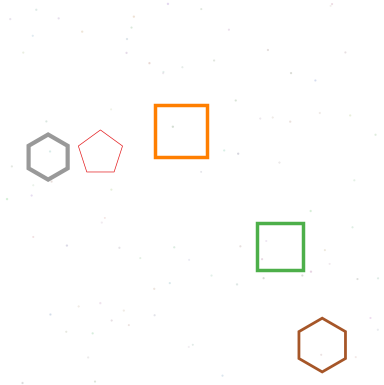[{"shape": "pentagon", "thickness": 0.5, "radius": 0.3, "center": [0.261, 0.602]}, {"shape": "square", "thickness": 2.5, "radius": 0.3, "center": [0.727, 0.36]}, {"shape": "square", "thickness": 2.5, "radius": 0.34, "center": [0.47, 0.66]}, {"shape": "hexagon", "thickness": 2, "radius": 0.35, "center": [0.837, 0.104]}, {"shape": "hexagon", "thickness": 3, "radius": 0.29, "center": [0.125, 0.592]}]